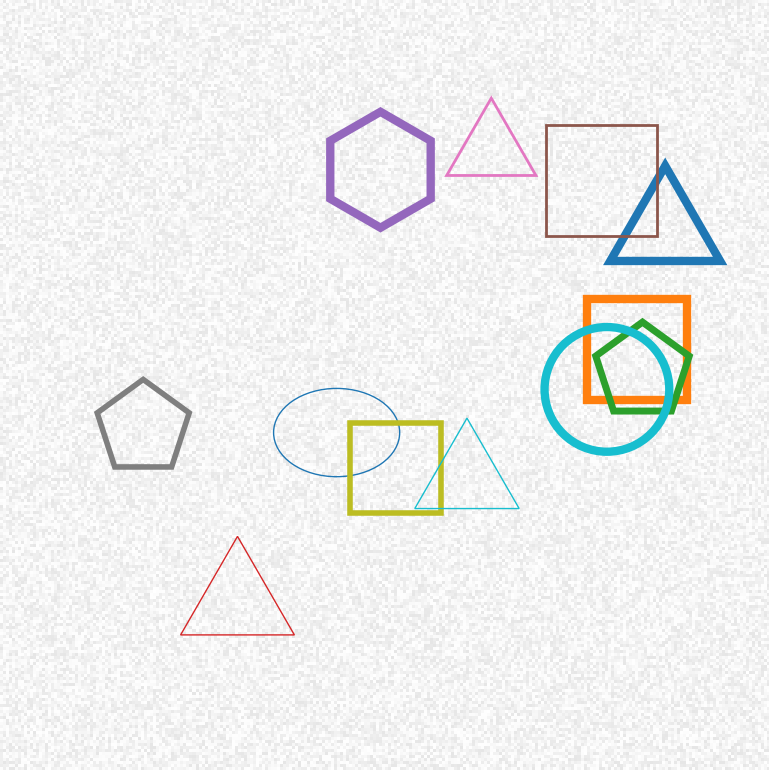[{"shape": "triangle", "thickness": 3, "radius": 0.41, "center": [0.864, 0.702]}, {"shape": "oval", "thickness": 0.5, "radius": 0.41, "center": [0.437, 0.438]}, {"shape": "square", "thickness": 3, "radius": 0.33, "center": [0.827, 0.546]}, {"shape": "pentagon", "thickness": 2.5, "radius": 0.32, "center": [0.834, 0.518]}, {"shape": "triangle", "thickness": 0.5, "radius": 0.43, "center": [0.308, 0.218]}, {"shape": "hexagon", "thickness": 3, "radius": 0.38, "center": [0.494, 0.78]}, {"shape": "square", "thickness": 1, "radius": 0.36, "center": [0.781, 0.766]}, {"shape": "triangle", "thickness": 1, "radius": 0.33, "center": [0.638, 0.806]}, {"shape": "pentagon", "thickness": 2, "radius": 0.31, "center": [0.186, 0.444]}, {"shape": "square", "thickness": 2, "radius": 0.3, "center": [0.514, 0.392]}, {"shape": "triangle", "thickness": 0.5, "radius": 0.39, "center": [0.606, 0.379]}, {"shape": "circle", "thickness": 3, "radius": 0.4, "center": [0.788, 0.494]}]